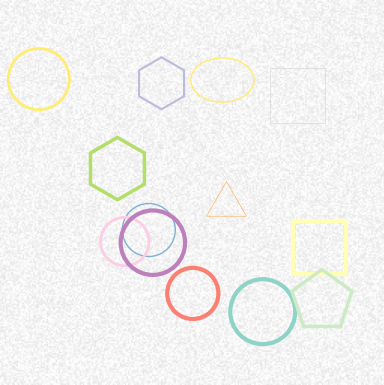[{"shape": "circle", "thickness": 3, "radius": 0.42, "center": [0.682, 0.19]}, {"shape": "square", "thickness": 3, "radius": 0.35, "center": [0.83, 0.357]}, {"shape": "hexagon", "thickness": 1.5, "radius": 0.34, "center": [0.42, 0.784]}, {"shape": "circle", "thickness": 3, "radius": 0.33, "center": [0.501, 0.238]}, {"shape": "circle", "thickness": 1, "radius": 0.34, "center": [0.387, 0.403]}, {"shape": "triangle", "thickness": 0.5, "radius": 0.3, "center": [0.588, 0.468]}, {"shape": "hexagon", "thickness": 2.5, "radius": 0.4, "center": [0.305, 0.562]}, {"shape": "circle", "thickness": 2, "radius": 0.31, "center": [0.324, 0.373]}, {"shape": "square", "thickness": 0.5, "radius": 0.36, "center": [0.774, 0.751]}, {"shape": "circle", "thickness": 3, "radius": 0.42, "center": [0.397, 0.37]}, {"shape": "pentagon", "thickness": 2.5, "radius": 0.41, "center": [0.836, 0.218]}, {"shape": "circle", "thickness": 2, "radius": 0.4, "center": [0.101, 0.795]}, {"shape": "oval", "thickness": 1, "radius": 0.41, "center": [0.578, 0.792]}]